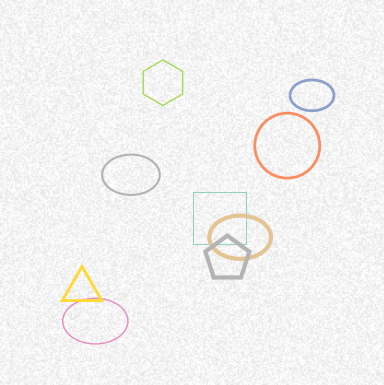[{"shape": "square", "thickness": 0.5, "radius": 0.34, "center": [0.57, 0.433]}, {"shape": "circle", "thickness": 2, "radius": 0.42, "center": [0.746, 0.622]}, {"shape": "oval", "thickness": 2, "radius": 0.29, "center": [0.81, 0.752]}, {"shape": "oval", "thickness": 1, "radius": 0.42, "center": [0.248, 0.166]}, {"shape": "hexagon", "thickness": 1, "radius": 0.3, "center": [0.423, 0.785]}, {"shape": "triangle", "thickness": 2, "radius": 0.3, "center": [0.213, 0.249]}, {"shape": "oval", "thickness": 3, "radius": 0.4, "center": [0.624, 0.384]}, {"shape": "pentagon", "thickness": 3, "radius": 0.3, "center": [0.591, 0.328]}, {"shape": "oval", "thickness": 1.5, "radius": 0.37, "center": [0.34, 0.546]}]